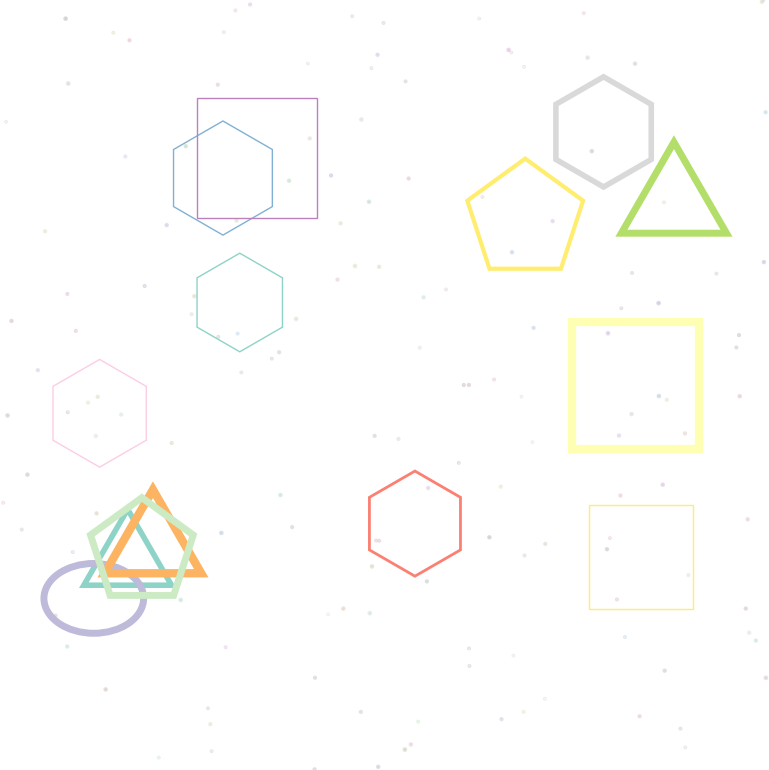[{"shape": "hexagon", "thickness": 0.5, "radius": 0.32, "center": [0.311, 0.607]}, {"shape": "triangle", "thickness": 2, "radius": 0.33, "center": [0.166, 0.273]}, {"shape": "square", "thickness": 3, "radius": 0.41, "center": [0.826, 0.5]}, {"shape": "oval", "thickness": 2.5, "radius": 0.32, "center": [0.122, 0.223]}, {"shape": "hexagon", "thickness": 1, "radius": 0.34, "center": [0.539, 0.32]}, {"shape": "hexagon", "thickness": 0.5, "radius": 0.37, "center": [0.29, 0.769]}, {"shape": "triangle", "thickness": 3, "radius": 0.36, "center": [0.199, 0.292]}, {"shape": "triangle", "thickness": 2.5, "radius": 0.39, "center": [0.875, 0.737]}, {"shape": "hexagon", "thickness": 0.5, "radius": 0.35, "center": [0.129, 0.463]}, {"shape": "hexagon", "thickness": 2, "radius": 0.36, "center": [0.784, 0.829]}, {"shape": "square", "thickness": 0.5, "radius": 0.39, "center": [0.333, 0.795]}, {"shape": "pentagon", "thickness": 2.5, "radius": 0.35, "center": [0.184, 0.284]}, {"shape": "pentagon", "thickness": 1.5, "radius": 0.4, "center": [0.682, 0.715]}, {"shape": "square", "thickness": 0.5, "radius": 0.34, "center": [0.833, 0.277]}]